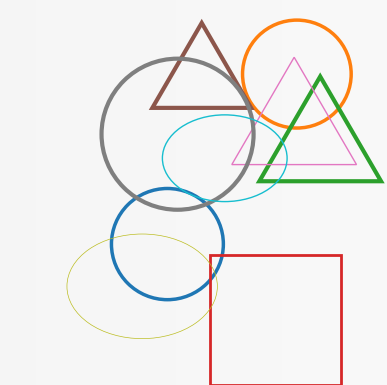[{"shape": "circle", "thickness": 2.5, "radius": 0.72, "center": [0.432, 0.366]}, {"shape": "circle", "thickness": 2.5, "radius": 0.7, "center": [0.766, 0.808]}, {"shape": "triangle", "thickness": 3, "radius": 0.91, "center": [0.826, 0.62]}, {"shape": "square", "thickness": 2, "radius": 0.84, "center": [0.711, 0.169]}, {"shape": "triangle", "thickness": 3, "radius": 0.74, "center": [0.521, 0.793]}, {"shape": "triangle", "thickness": 1, "radius": 0.93, "center": [0.759, 0.665]}, {"shape": "circle", "thickness": 3, "radius": 0.98, "center": [0.458, 0.651]}, {"shape": "oval", "thickness": 0.5, "radius": 0.97, "center": [0.367, 0.256]}, {"shape": "oval", "thickness": 1, "radius": 0.8, "center": [0.58, 0.589]}]